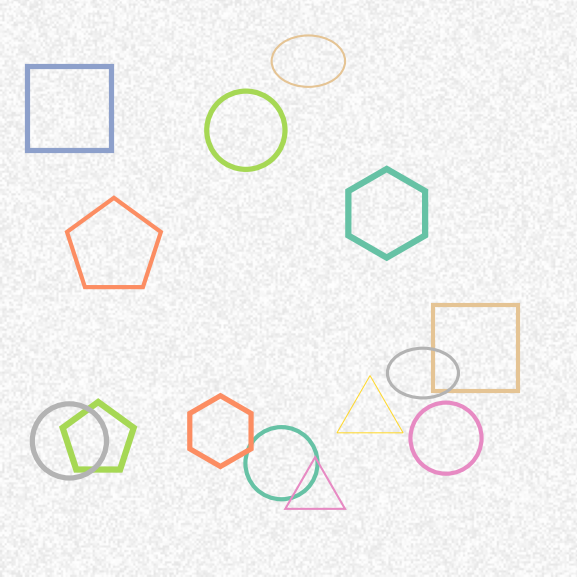[{"shape": "circle", "thickness": 2, "radius": 0.31, "center": [0.487, 0.197]}, {"shape": "hexagon", "thickness": 3, "radius": 0.38, "center": [0.67, 0.63]}, {"shape": "hexagon", "thickness": 2.5, "radius": 0.31, "center": [0.382, 0.253]}, {"shape": "pentagon", "thickness": 2, "radius": 0.43, "center": [0.197, 0.571]}, {"shape": "square", "thickness": 2.5, "radius": 0.36, "center": [0.12, 0.812]}, {"shape": "circle", "thickness": 2, "radius": 0.31, "center": [0.772, 0.24]}, {"shape": "triangle", "thickness": 1, "radius": 0.3, "center": [0.546, 0.148]}, {"shape": "pentagon", "thickness": 3, "radius": 0.32, "center": [0.17, 0.238]}, {"shape": "circle", "thickness": 2.5, "radius": 0.34, "center": [0.426, 0.774]}, {"shape": "triangle", "thickness": 0.5, "radius": 0.33, "center": [0.641, 0.283]}, {"shape": "square", "thickness": 2, "radius": 0.37, "center": [0.824, 0.396]}, {"shape": "oval", "thickness": 1, "radius": 0.32, "center": [0.534, 0.893]}, {"shape": "oval", "thickness": 1.5, "radius": 0.31, "center": [0.732, 0.353]}, {"shape": "circle", "thickness": 2.5, "radius": 0.32, "center": [0.12, 0.236]}]